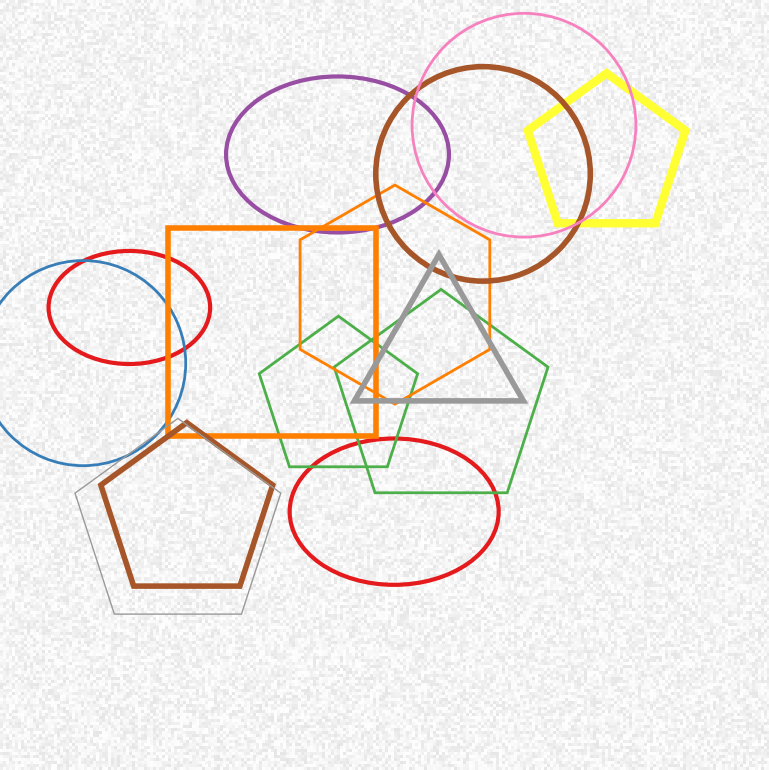[{"shape": "oval", "thickness": 1.5, "radius": 0.52, "center": [0.168, 0.601]}, {"shape": "oval", "thickness": 1.5, "radius": 0.68, "center": [0.512, 0.335]}, {"shape": "circle", "thickness": 1, "radius": 0.67, "center": [0.108, 0.528]}, {"shape": "pentagon", "thickness": 1, "radius": 0.73, "center": [0.573, 0.478]}, {"shape": "pentagon", "thickness": 1, "radius": 0.54, "center": [0.44, 0.481]}, {"shape": "oval", "thickness": 1.5, "radius": 0.72, "center": [0.438, 0.799]}, {"shape": "square", "thickness": 2, "radius": 0.68, "center": [0.353, 0.569]}, {"shape": "hexagon", "thickness": 1, "radius": 0.71, "center": [0.513, 0.617]}, {"shape": "pentagon", "thickness": 3, "radius": 0.54, "center": [0.788, 0.797]}, {"shape": "circle", "thickness": 2, "radius": 0.7, "center": [0.627, 0.774]}, {"shape": "pentagon", "thickness": 2, "radius": 0.59, "center": [0.243, 0.334]}, {"shape": "circle", "thickness": 1, "radius": 0.73, "center": [0.68, 0.837]}, {"shape": "pentagon", "thickness": 0.5, "radius": 0.7, "center": [0.231, 0.316]}, {"shape": "triangle", "thickness": 2, "radius": 0.63, "center": [0.57, 0.543]}]